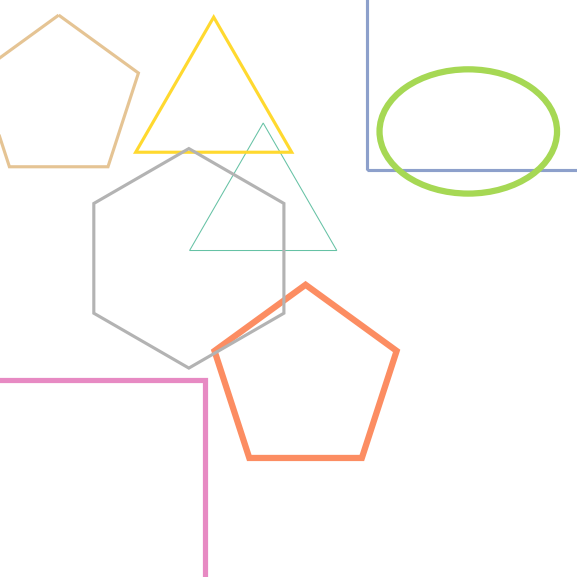[{"shape": "triangle", "thickness": 0.5, "radius": 0.74, "center": [0.456, 0.639]}, {"shape": "pentagon", "thickness": 3, "radius": 0.83, "center": [0.529, 0.34]}, {"shape": "square", "thickness": 1.5, "radius": 0.95, "center": [0.825, 0.894]}, {"shape": "square", "thickness": 2.5, "radius": 0.89, "center": [0.176, 0.163]}, {"shape": "oval", "thickness": 3, "radius": 0.77, "center": [0.811, 0.772]}, {"shape": "triangle", "thickness": 1.5, "radius": 0.78, "center": [0.37, 0.814]}, {"shape": "pentagon", "thickness": 1.5, "radius": 0.73, "center": [0.102, 0.828]}, {"shape": "hexagon", "thickness": 1.5, "radius": 0.95, "center": [0.327, 0.552]}]